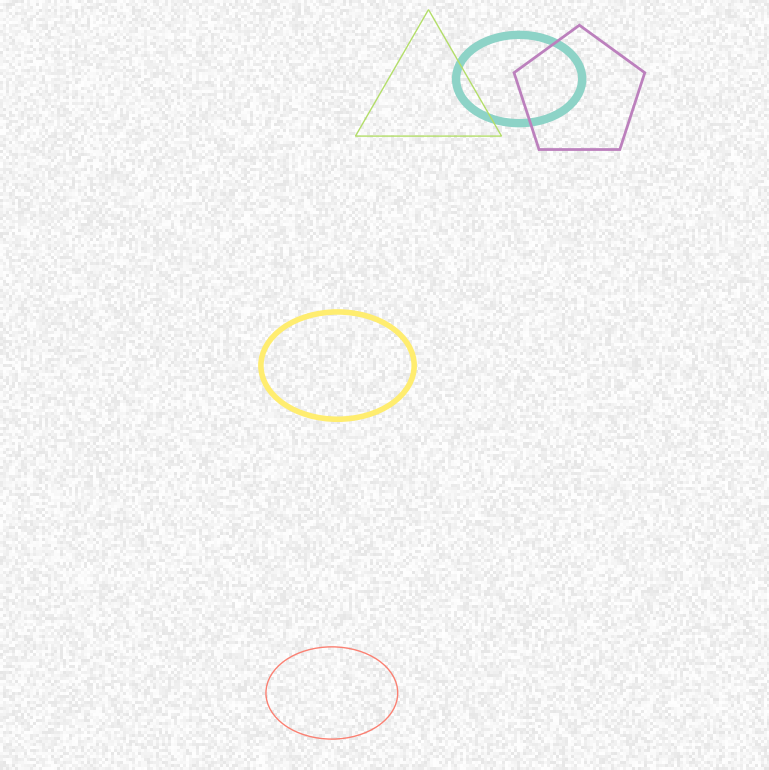[{"shape": "oval", "thickness": 3, "radius": 0.41, "center": [0.674, 0.897]}, {"shape": "oval", "thickness": 0.5, "radius": 0.43, "center": [0.431, 0.1]}, {"shape": "triangle", "thickness": 0.5, "radius": 0.55, "center": [0.556, 0.878]}, {"shape": "pentagon", "thickness": 1, "radius": 0.45, "center": [0.752, 0.878]}, {"shape": "oval", "thickness": 2, "radius": 0.5, "center": [0.438, 0.525]}]